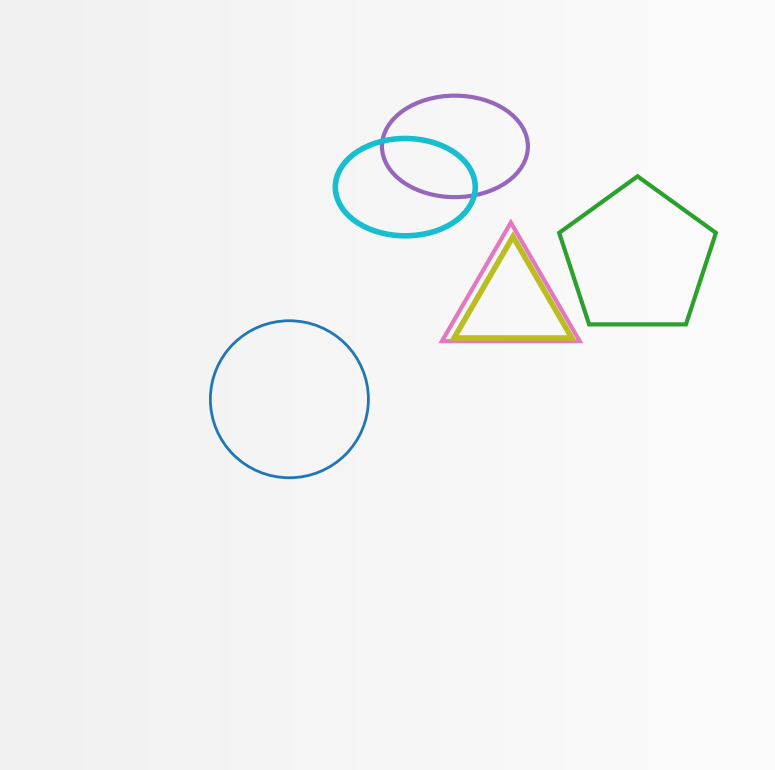[{"shape": "circle", "thickness": 1, "radius": 0.51, "center": [0.373, 0.481]}, {"shape": "pentagon", "thickness": 1.5, "radius": 0.53, "center": [0.823, 0.665]}, {"shape": "oval", "thickness": 1.5, "radius": 0.47, "center": [0.587, 0.81]}, {"shape": "triangle", "thickness": 1.5, "radius": 0.51, "center": [0.659, 0.608]}, {"shape": "triangle", "thickness": 2, "radius": 0.44, "center": [0.662, 0.605]}, {"shape": "oval", "thickness": 2, "radius": 0.45, "center": [0.523, 0.757]}]